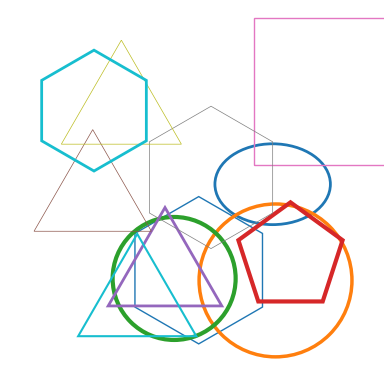[{"shape": "oval", "thickness": 2, "radius": 0.75, "center": [0.708, 0.522]}, {"shape": "hexagon", "thickness": 1, "radius": 0.96, "center": [0.516, 0.298]}, {"shape": "circle", "thickness": 2.5, "radius": 0.99, "center": [0.716, 0.272]}, {"shape": "circle", "thickness": 3, "radius": 0.8, "center": [0.452, 0.277]}, {"shape": "pentagon", "thickness": 3, "radius": 0.71, "center": [0.755, 0.332]}, {"shape": "triangle", "thickness": 2, "radius": 0.85, "center": [0.429, 0.291]}, {"shape": "triangle", "thickness": 0.5, "radius": 0.88, "center": [0.241, 0.487]}, {"shape": "square", "thickness": 1, "radius": 0.95, "center": [0.849, 0.762]}, {"shape": "hexagon", "thickness": 0.5, "radius": 0.92, "center": [0.548, 0.539]}, {"shape": "triangle", "thickness": 0.5, "radius": 0.9, "center": [0.315, 0.716]}, {"shape": "triangle", "thickness": 1.5, "radius": 0.89, "center": [0.356, 0.215]}, {"shape": "hexagon", "thickness": 2, "radius": 0.78, "center": [0.244, 0.713]}]